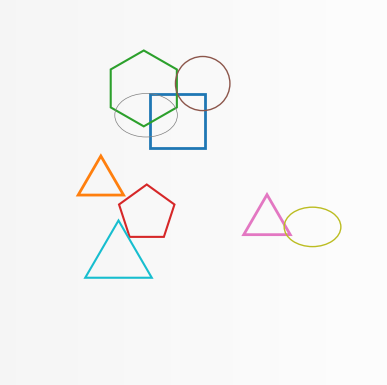[{"shape": "square", "thickness": 2, "radius": 0.35, "center": [0.458, 0.685]}, {"shape": "triangle", "thickness": 2, "radius": 0.34, "center": [0.26, 0.527]}, {"shape": "hexagon", "thickness": 1.5, "radius": 0.49, "center": [0.371, 0.77]}, {"shape": "pentagon", "thickness": 1.5, "radius": 0.38, "center": [0.379, 0.446]}, {"shape": "circle", "thickness": 1, "radius": 0.35, "center": [0.523, 0.783]}, {"shape": "triangle", "thickness": 2, "radius": 0.35, "center": [0.689, 0.425]}, {"shape": "oval", "thickness": 0.5, "radius": 0.4, "center": [0.377, 0.701]}, {"shape": "oval", "thickness": 1, "radius": 0.37, "center": [0.806, 0.411]}, {"shape": "triangle", "thickness": 1.5, "radius": 0.5, "center": [0.306, 0.328]}]